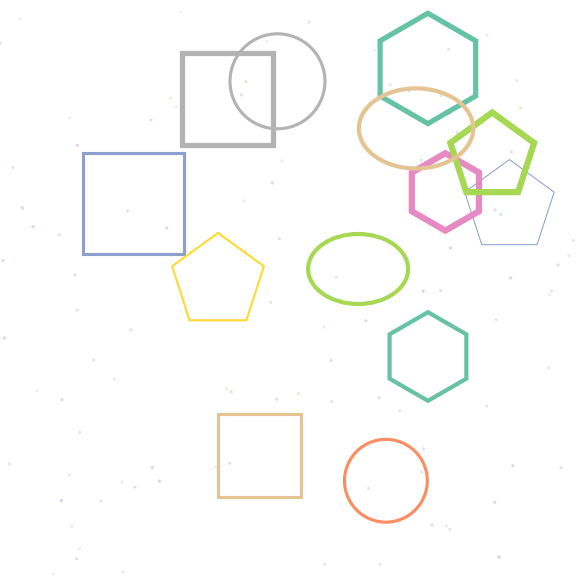[{"shape": "hexagon", "thickness": 2.5, "radius": 0.48, "center": [0.741, 0.881]}, {"shape": "hexagon", "thickness": 2, "radius": 0.38, "center": [0.741, 0.382]}, {"shape": "circle", "thickness": 1.5, "radius": 0.36, "center": [0.668, 0.167]}, {"shape": "square", "thickness": 1.5, "radius": 0.44, "center": [0.231, 0.647]}, {"shape": "pentagon", "thickness": 0.5, "radius": 0.41, "center": [0.882, 0.641]}, {"shape": "hexagon", "thickness": 3, "radius": 0.34, "center": [0.771, 0.667]}, {"shape": "oval", "thickness": 2, "radius": 0.43, "center": [0.62, 0.533]}, {"shape": "pentagon", "thickness": 3, "radius": 0.38, "center": [0.852, 0.728]}, {"shape": "pentagon", "thickness": 1, "radius": 0.42, "center": [0.378, 0.512]}, {"shape": "square", "thickness": 1.5, "radius": 0.36, "center": [0.45, 0.211]}, {"shape": "oval", "thickness": 2, "radius": 0.5, "center": [0.72, 0.777]}, {"shape": "square", "thickness": 2.5, "radius": 0.39, "center": [0.394, 0.828]}, {"shape": "circle", "thickness": 1.5, "radius": 0.41, "center": [0.48, 0.858]}]